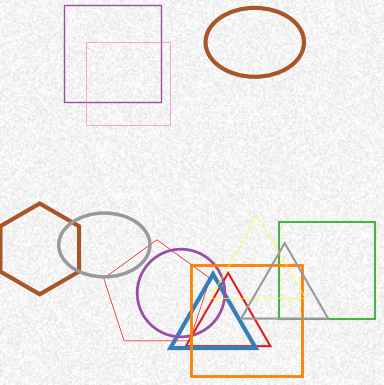[{"shape": "pentagon", "thickness": 0.5, "radius": 0.73, "center": [0.408, 0.232]}, {"shape": "triangle", "thickness": 1.5, "radius": 0.63, "center": [0.593, 0.164]}, {"shape": "triangle", "thickness": 3, "radius": 0.64, "center": [0.553, 0.16]}, {"shape": "square", "thickness": 1.5, "radius": 0.63, "center": [0.849, 0.297]}, {"shape": "square", "thickness": 1, "radius": 0.63, "center": [0.293, 0.861]}, {"shape": "circle", "thickness": 2, "radius": 0.57, "center": [0.47, 0.239]}, {"shape": "square", "thickness": 2, "radius": 0.72, "center": [0.641, 0.168]}, {"shape": "triangle", "thickness": 0.5, "radius": 0.72, "center": [0.67, 0.296]}, {"shape": "oval", "thickness": 3, "radius": 0.64, "center": [0.662, 0.89]}, {"shape": "hexagon", "thickness": 3, "radius": 0.59, "center": [0.103, 0.354]}, {"shape": "square", "thickness": 0.5, "radius": 0.54, "center": [0.332, 0.782]}, {"shape": "oval", "thickness": 2.5, "radius": 0.59, "center": [0.271, 0.364]}, {"shape": "triangle", "thickness": 1.5, "radius": 0.65, "center": [0.739, 0.238]}]